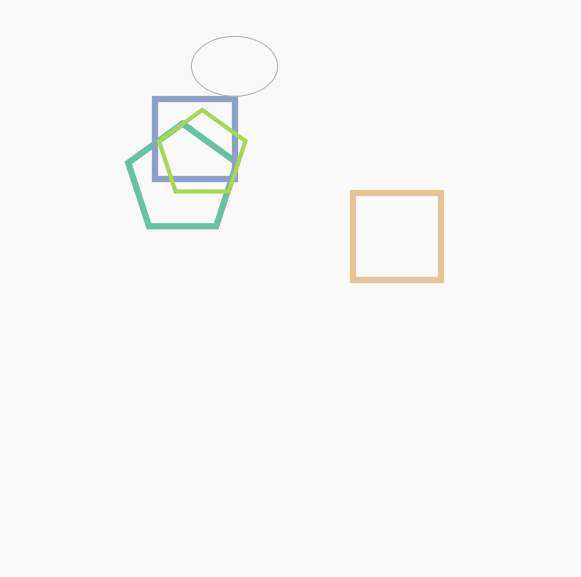[{"shape": "pentagon", "thickness": 3, "radius": 0.49, "center": [0.314, 0.687]}, {"shape": "square", "thickness": 3, "radius": 0.34, "center": [0.336, 0.758]}, {"shape": "pentagon", "thickness": 2, "radius": 0.39, "center": [0.348, 0.731]}, {"shape": "square", "thickness": 3, "radius": 0.38, "center": [0.683, 0.59]}, {"shape": "oval", "thickness": 0.5, "radius": 0.37, "center": [0.404, 0.884]}]